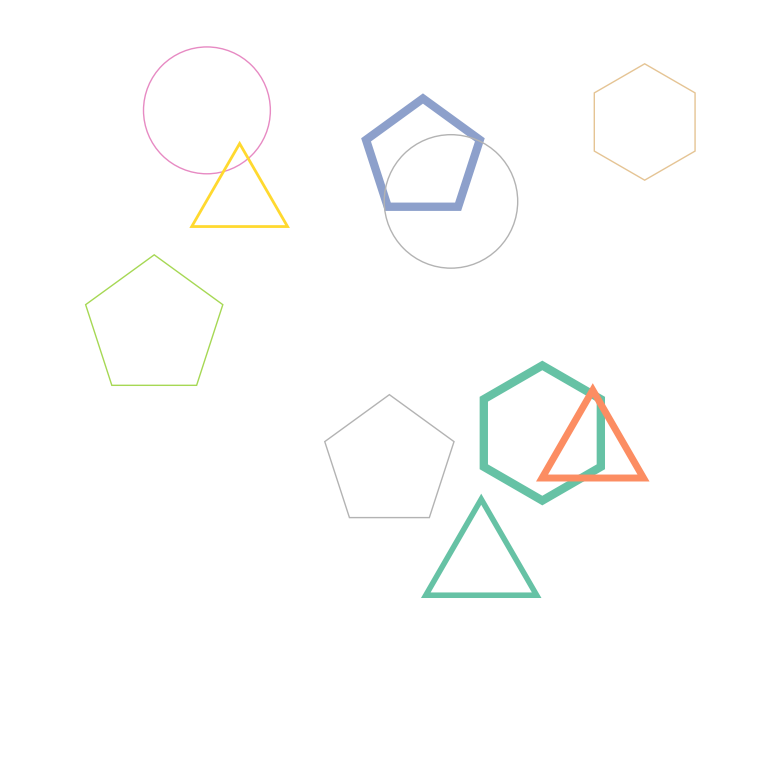[{"shape": "triangle", "thickness": 2, "radius": 0.42, "center": [0.625, 0.269]}, {"shape": "hexagon", "thickness": 3, "radius": 0.44, "center": [0.704, 0.438]}, {"shape": "triangle", "thickness": 2.5, "radius": 0.38, "center": [0.77, 0.417]}, {"shape": "pentagon", "thickness": 3, "radius": 0.39, "center": [0.549, 0.794]}, {"shape": "circle", "thickness": 0.5, "radius": 0.41, "center": [0.269, 0.857]}, {"shape": "pentagon", "thickness": 0.5, "radius": 0.47, "center": [0.2, 0.575]}, {"shape": "triangle", "thickness": 1, "radius": 0.36, "center": [0.311, 0.742]}, {"shape": "hexagon", "thickness": 0.5, "radius": 0.38, "center": [0.837, 0.842]}, {"shape": "circle", "thickness": 0.5, "radius": 0.43, "center": [0.586, 0.738]}, {"shape": "pentagon", "thickness": 0.5, "radius": 0.44, "center": [0.506, 0.399]}]